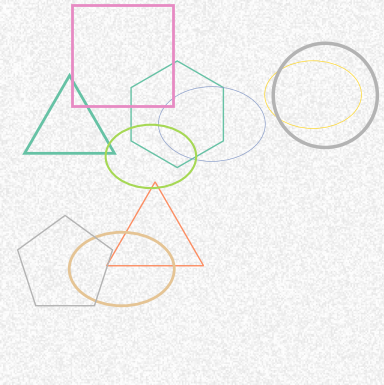[{"shape": "hexagon", "thickness": 1, "radius": 0.69, "center": [0.46, 0.703]}, {"shape": "triangle", "thickness": 2, "radius": 0.67, "center": [0.181, 0.669]}, {"shape": "triangle", "thickness": 1, "radius": 0.73, "center": [0.403, 0.382]}, {"shape": "oval", "thickness": 0.5, "radius": 0.69, "center": [0.55, 0.678]}, {"shape": "square", "thickness": 2, "radius": 0.66, "center": [0.317, 0.856]}, {"shape": "oval", "thickness": 1.5, "radius": 0.59, "center": [0.392, 0.594]}, {"shape": "oval", "thickness": 0.5, "radius": 0.63, "center": [0.813, 0.754]}, {"shape": "oval", "thickness": 2, "radius": 0.68, "center": [0.316, 0.301]}, {"shape": "circle", "thickness": 2.5, "radius": 0.68, "center": [0.845, 0.752]}, {"shape": "pentagon", "thickness": 1, "radius": 0.65, "center": [0.169, 0.311]}]